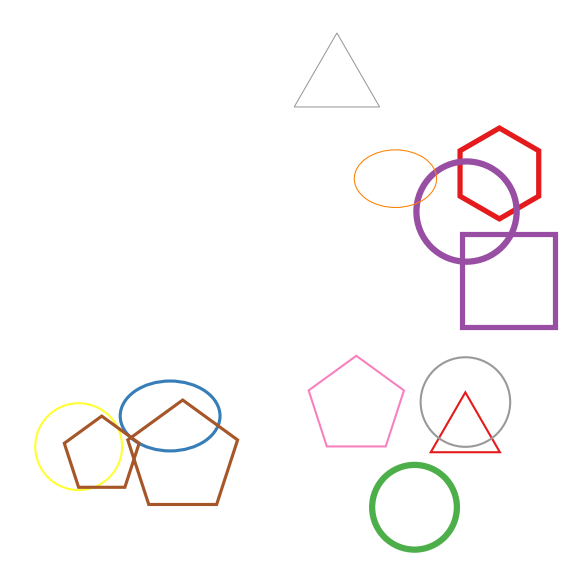[{"shape": "hexagon", "thickness": 2.5, "radius": 0.39, "center": [0.865, 0.699]}, {"shape": "triangle", "thickness": 1, "radius": 0.35, "center": [0.806, 0.251]}, {"shape": "oval", "thickness": 1.5, "radius": 0.43, "center": [0.295, 0.279]}, {"shape": "circle", "thickness": 3, "radius": 0.37, "center": [0.718, 0.121]}, {"shape": "square", "thickness": 2.5, "radius": 0.4, "center": [0.881, 0.513]}, {"shape": "circle", "thickness": 3, "radius": 0.43, "center": [0.808, 0.633]}, {"shape": "oval", "thickness": 0.5, "radius": 0.36, "center": [0.685, 0.69]}, {"shape": "circle", "thickness": 1, "radius": 0.38, "center": [0.136, 0.226]}, {"shape": "pentagon", "thickness": 1.5, "radius": 0.5, "center": [0.316, 0.206]}, {"shape": "pentagon", "thickness": 1.5, "radius": 0.34, "center": [0.176, 0.21]}, {"shape": "pentagon", "thickness": 1, "radius": 0.43, "center": [0.617, 0.296]}, {"shape": "circle", "thickness": 1, "radius": 0.39, "center": [0.806, 0.303]}, {"shape": "triangle", "thickness": 0.5, "radius": 0.43, "center": [0.583, 0.857]}]